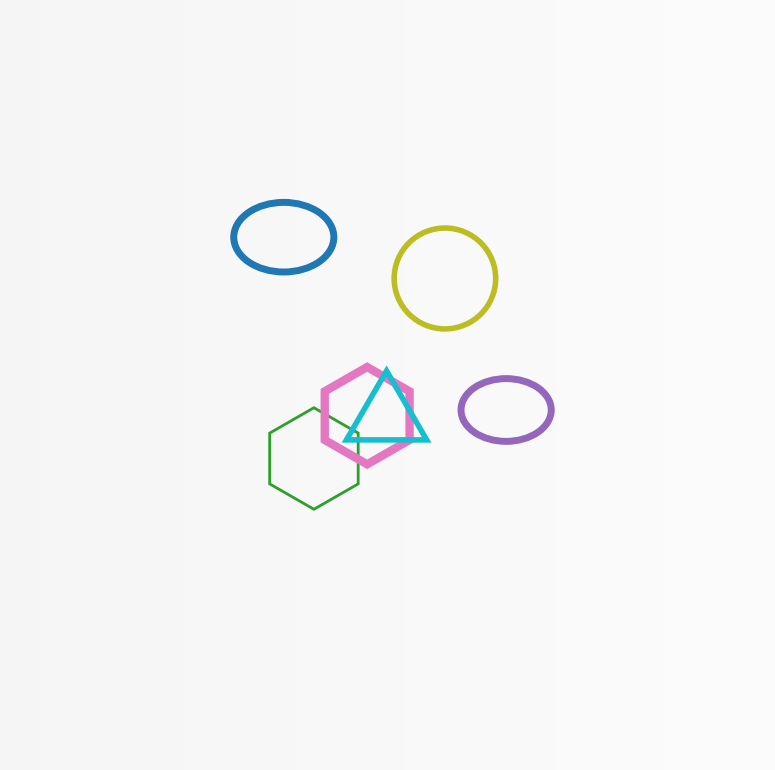[{"shape": "oval", "thickness": 2.5, "radius": 0.32, "center": [0.366, 0.692]}, {"shape": "hexagon", "thickness": 1, "radius": 0.33, "center": [0.405, 0.405]}, {"shape": "oval", "thickness": 2.5, "radius": 0.29, "center": [0.653, 0.468]}, {"shape": "hexagon", "thickness": 3, "radius": 0.32, "center": [0.474, 0.46]}, {"shape": "circle", "thickness": 2, "radius": 0.33, "center": [0.574, 0.638]}, {"shape": "triangle", "thickness": 2, "radius": 0.3, "center": [0.499, 0.459]}]